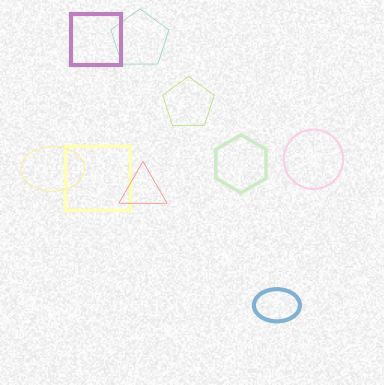[{"shape": "pentagon", "thickness": 0.5, "radius": 0.4, "center": [0.363, 0.898]}, {"shape": "square", "thickness": 2.5, "radius": 0.42, "center": [0.254, 0.538]}, {"shape": "triangle", "thickness": 0.5, "radius": 0.36, "center": [0.371, 0.508]}, {"shape": "oval", "thickness": 3, "radius": 0.3, "center": [0.719, 0.207]}, {"shape": "pentagon", "thickness": 0.5, "radius": 0.35, "center": [0.489, 0.731]}, {"shape": "circle", "thickness": 1.5, "radius": 0.39, "center": [0.814, 0.586]}, {"shape": "square", "thickness": 3, "radius": 0.33, "center": [0.25, 0.897]}, {"shape": "hexagon", "thickness": 2.5, "radius": 0.38, "center": [0.626, 0.575]}, {"shape": "oval", "thickness": 0.5, "radius": 0.41, "center": [0.137, 0.561]}]